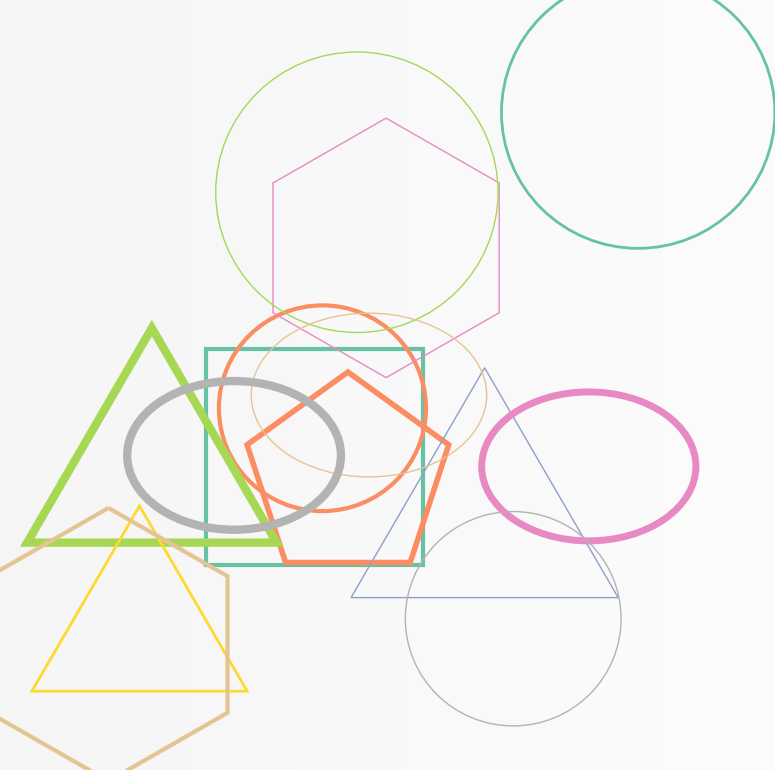[{"shape": "square", "thickness": 1.5, "radius": 0.7, "center": [0.406, 0.407]}, {"shape": "circle", "thickness": 1, "radius": 0.88, "center": [0.823, 0.854]}, {"shape": "circle", "thickness": 1.5, "radius": 0.67, "center": [0.416, 0.47]}, {"shape": "pentagon", "thickness": 2, "radius": 0.68, "center": [0.449, 0.38]}, {"shape": "triangle", "thickness": 0.5, "radius": 1.0, "center": [0.625, 0.323]}, {"shape": "hexagon", "thickness": 0.5, "radius": 0.84, "center": [0.498, 0.678]}, {"shape": "oval", "thickness": 2.5, "radius": 0.69, "center": [0.76, 0.394]}, {"shape": "triangle", "thickness": 3, "radius": 0.93, "center": [0.196, 0.388]}, {"shape": "circle", "thickness": 0.5, "radius": 0.91, "center": [0.46, 0.75]}, {"shape": "triangle", "thickness": 1, "radius": 0.8, "center": [0.18, 0.183]}, {"shape": "oval", "thickness": 0.5, "radius": 0.76, "center": [0.476, 0.487]}, {"shape": "hexagon", "thickness": 1.5, "radius": 0.89, "center": [0.14, 0.163]}, {"shape": "oval", "thickness": 3, "radius": 0.69, "center": [0.302, 0.409]}, {"shape": "circle", "thickness": 0.5, "radius": 0.7, "center": [0.662, 0.196]}]